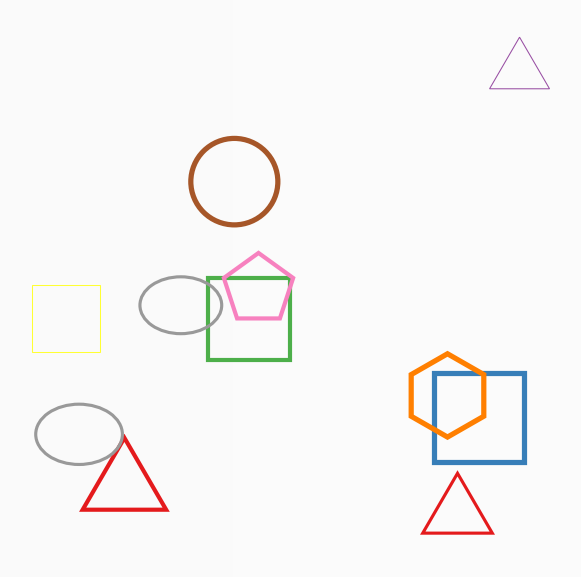[{"shape": "triangle", "thickness": 1.5, "radius": 0.35, "center": [0.787, 0.11]}, {"shape": "triangle", "thickness": 2, "radius": 0.41, "center": [0.214, 0.158]}, {"shape": "square", "thickness": 2.5, "radius": 0.39, "center": [0.824, 0.276]}, {"shape": "square", "thickness": 2, "radius": 0.35, "center": [0.428, 0.446]}, {"shape": "triangle", "thickness": 0.5, "radius": 0.3, "center": [0.894, 0.875]}, {"shape": "hexagon", "thickness": 2.5, "radius": 0.36, "center": [0.77, 0.314]}, {"shape": "square", "thickness": 0.5, "radius": 0.29, "center": [0.113, 0.448]}, {"shape": "circle", "thickness": 2.5, "radius": 0.37, "center": [0.403, 0.685]}, {"shape": "pentagon", "thickness": 2, "radius": 0.31, "center": [0.445, 0.498]}, {"shape": "oval", "thickness": 1.5, "radius": 0.37, "center": [0.136, 0.247]}, {"shape": "oval", "thickness": 1.5, "radius": 0.35, "center": [0.311, 0.471]}]